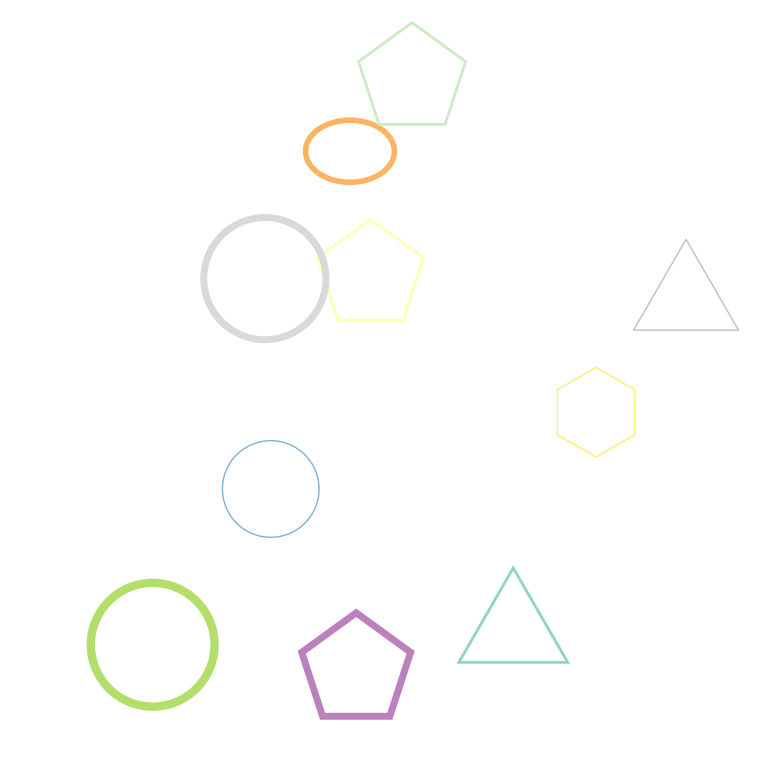[{"shape": "triangle", "thickness": 1, "radius": 0.41, "center": [0.667, 0.181]}, {"shape": "pentagon", "thickness": 1, "radius": 0.36, "center": [0.481, 0.643]}, {"shape": "triangle", "thickness": 0.5, "radius": 0.39, "center": [0.891, 0.611]}, {"shape": "circle", "thickness": 0.5, "radius": 0.31, "center": [0.352, 0.365]}, {"shape": "oval", "thickness": 2, "radius": 0.29, "center": [0.455, 0.804]}, {"shape": "circle", "thickness": 3, "radius": 0.4, "center": [0.198, 0.163]}, {"shape": "circle", "thickness": 2.5, "radius": 0.4, "center": [0.344, 0.638]}, {"shape": "pentagon", "thickness": 2.5, "radius": 0.37, "center": [0.463, 0.13]}, {"shape": "pentagon", "thickness": 1, "radius": 0.37, "center": [0.535, 0.898]}, {"shape": "hexagon", "thickness": 0.5, "radius": 0.29, "center": [0.774, 0.465]}]